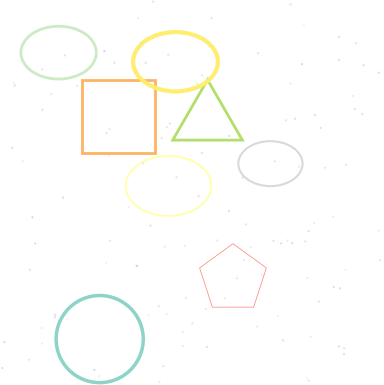[{"shape": "circle", "thickness": 2.5, "radius": 0.57, "center": [0.259, 0.119]}, {"shape": "oval", "thickness": 1.5, "radius": 0.56, "center": [0.438, 0.517]}, {"shape": "pentagon", "thickness": 0.5, "radius": 0.46, "center": [0.605, 0.276]}, {"shape": "square", "thickness": 2, "radius": 0.48, "center": [0.307, 0.697]}, {"shape": "triangle", "thickness": 2, "radius": 0.52, "center": [0.539, 0.688]}, {"shape": "oval", "thickness": 1.5, "radius": 0.42, "center": [0.702, 0.575]}, {"shape": "oval", "thickness": 2, "radius": 0.49, "center": [0.152, 0.863]}, {"shape": "oval", "thickness": 3, "radius": 0.55, "center": [0.456, 0.84]}]